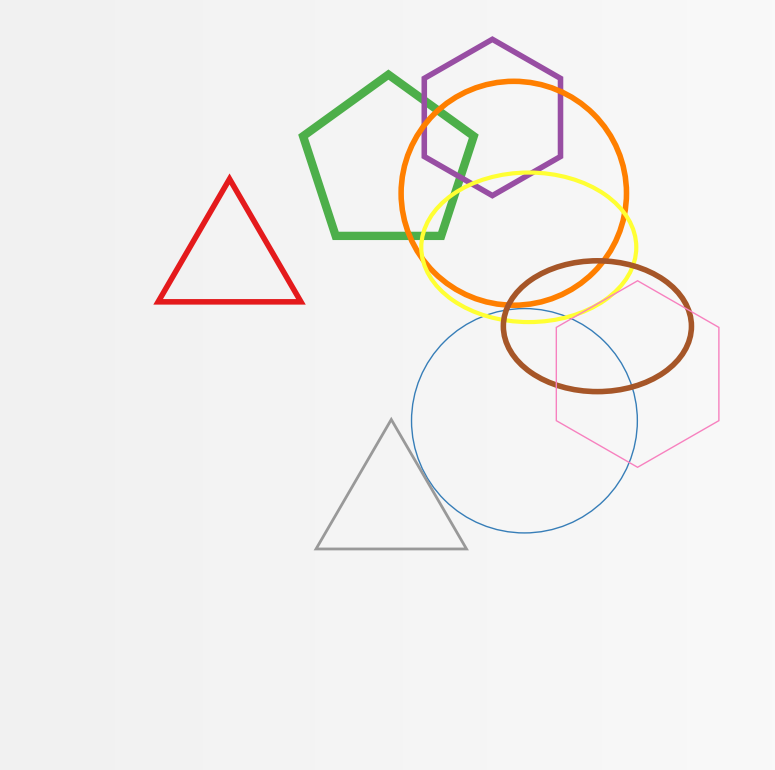[{"shape": "triangle", "thickness": 2, "radius": 0.53, "center": [0.296, 0.661]}, {"shape": "circle", "thickness": 0.5, "radius": 0.73, "center": [0.677, 0.454]}, {"shape": "pentagon", "thickness": 3, "radius": 0.58, "center": [0.501, 0.787]}, {"shape": "hexagon", "thickness": 2, "radius": 0.51, "center": [0.635, 0.847]}, {"shape": "circle", "thickness": 2, "radius": 0.73, "center": [0.663, 0.749]}, {"shape": "oval", "thickness": 1.5, "radius": 0.69, "center": [0.682, 0.679]}, {"shape": "oval", "thickness": 2, "radius": 0.61, "center": [0.771, 0.576]}, {"shape": "hexagon", "thickness": 0.5, "radius": 0.61, "center": [0.823, 0.514]}, {"shape": "triangle", "thickness": 1, "radius": 0.56, "center": [0.505, 0.343]}]